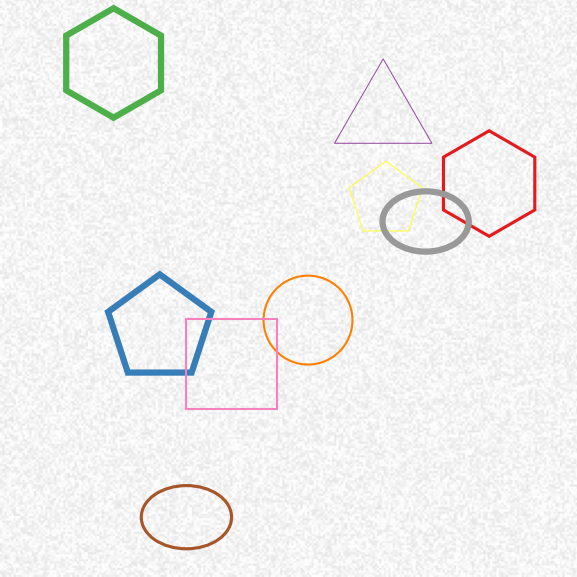[{"shape": "hexagon", "thickness": 1.5, "radius": 0.46, "center": [0.847, 0.681]}, {"shape": "pentagon", "thickness": 3, "radius": 0.47, "center": [0.277, 0.43]}, {"shape": "hexagon", "thickness": 3, "radius": 0.47, "center": [0.197, 0.89]}, {"shape": "triangle", "thickness": 0.5, "radius": 0.49, "center": [0.664, 0.8]}, {"shape": "circle", "thickness": 1, "radius": 0.38, "center": [0.533, 0.445]}, {"shape": "pentagon", "thickness": 0.5, "radius": 0.33, "center": [0.668, 0.653]}, {"shape": "oval", "thickness": 1.5, "radius": 0.39, "center": [0.323, 0.104]}, {"shape": "square", "thickness": 1, "radius": 0.39, "center": [0.401, 0.369]}, {"shape": "oval", "thickness": 3, "radius": 0.37, "center": [0.737, 0.616]}]